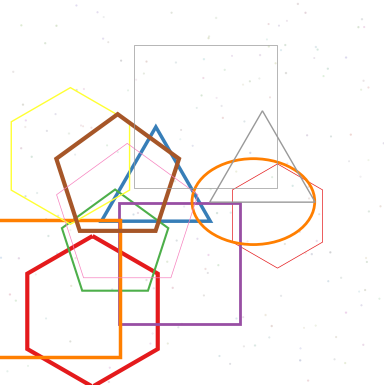[{"shape": "hexagon", "thickness": 0.5, "radius": 0.68, "center": [0.721, 0.439]}, {"shape": "hexagon", "thickness": 3, "radius": 0.98, "center": [0.24, 0.191]}, {"shape": "triangle", "thickness": 2.5, "radius": 0.82, "center": [0.405, 0.507]}, {"shape": "pentagon", "thickness": 1.5, "radius": 0.73, "center": [0.299, 0.362]}, {"shape": "square", "thickness": 2, "radius": 0.79, "center": [0.466, 0.316]}, {"shape": "square", "thickness": 2.5, "radius": 0.89, "center": [0.135, 0.25]}, {"shape": "oval", "thickness": 2, "radius": 0.8, "center": [0.658, 0.476]}, {"shape": "hexagon", "thickness": 1, "radius": 0.89, "center": [0.183, 0.595]}, {"shape": "pentagon", "thickness": 3, "radius": 0.84, "center": [0.306, 0.536]}, {"shape": "pentagon", "thickness": 0.5, "radius": 0.96, "center": [0.33, 0.435]}, {"shape": "triangle", "thickness": 1, "radius": 0.79, "center": [0.682, 0.554]}, {"shape": "square", "thickness": 0.5, "radius": 0.93, "center": [0.534, 0.697]}]